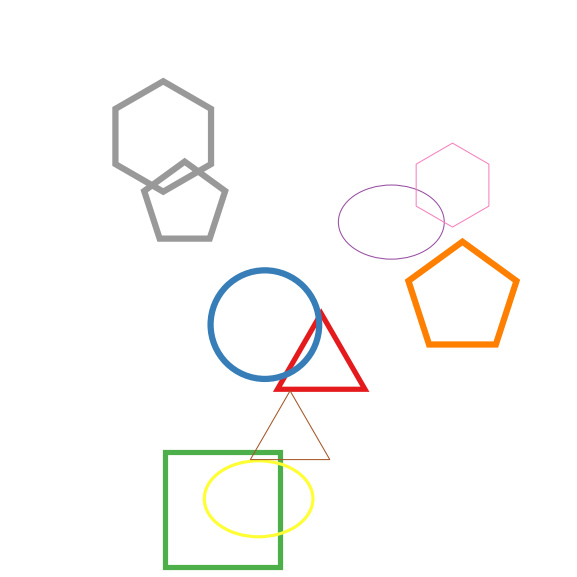[{"shape": "triangle", "thickness": 2.5, "radius": 0.44, "center": [0.556, 0.369]}, {"shape": "circle", "thickness": 3, "radius": 0.47, "center": [0.459, 0.437]}, {"shape": "square", "thickness": 2.5, "radius": 0.5, "center": [0.386, 0.117]}, {"shape": "oval", "thickness": 0.5, "radius": 0.46, "center": [0.678, 0.615]}, {"shape": "pentagon", "thickness": 3, "radius": 0.49, "center": [0.801, 0.482]}, {"shape": "oval", "thickness": 1.5, "radius": 0.47, "center": [0.448, 0.135]}, {"shape": "triangle", "thickness": 0.5, "radius": 0.4, "center": [0.502, 0.243]}, {"shape": "hexagon", "thickness": 0.5, "radius": 0.36, "center": [0.784, 0.679]}, {"shape": "pentagon", "thickness": 3, "radius": 0.37, "center": [0.32, 0.646]}, {"shape": "hexagon", "thickness": 3, "radius": 0.48, "center": [0.283, 0.763]}]